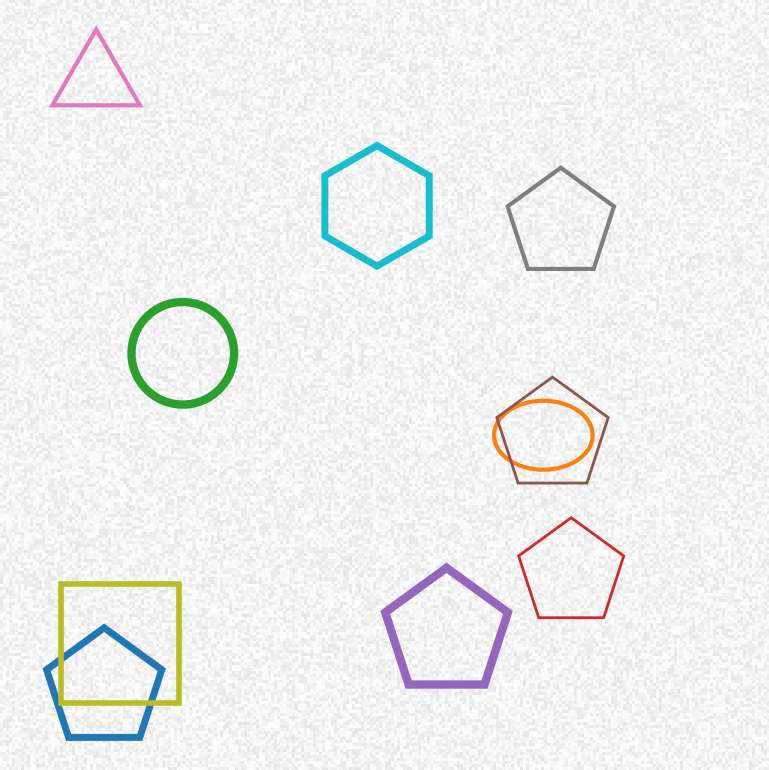[{"shape": "pentagon", "thickness": 2.5, "radius": 0.39, "center": [0.135, 0.106]}, {"shape": "oval", "thickness": 1.5, "radius": 0.32, "center": [0.706, 0.435]}, {"shape": "circle", "thickness": 3, "radius": 0.33, "center": [0.237, 0.541]}, {"shape": "pentagon", "thickness": 1, "radius": 0.36, "center": [0.742, 0.256]}, {"shape": "pentagon", "thickness": 3, "radius": 0.42, "center": [0.58, 0.179]}, {"shape": "pentagon", "thickness": 1, "radius": 0.38, "center": [0.718, 0.434]}, {"shape": "triangle", "thickness": 1.5, "radius": 0.33, "center": [0.125, 0.896]}, {"shape": "pentagon", "thickness": 1.5, "radius": 0.36, "center": [0.728, 0.709]}, {"shape": "square", "thickness": 2, "radius": 0.39, "center": [0.156, 0.165]}, {"shape": "hexagon", "thickness": 2.5, "radius": 0.39, "center": [0.49, 0.733]}]